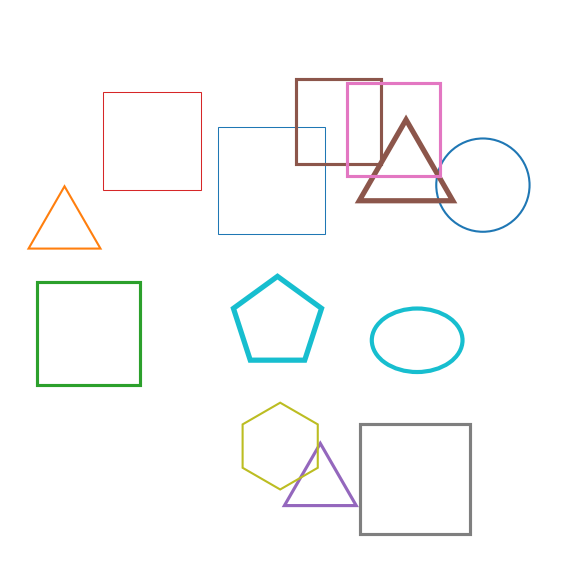[{"shape": "square", "thickness": 0.5, "radius": 0.46, "center": [0.471, 0.686]}, {"shape": "circle", "thickness": 1, "radius": 0.4, "center": [0.836, 0.679]}, {"shape": "triangle", "thickness": 1, "radius": 0.36, "center": [0.112, 0.605]}, {"shape": "square", "thickness": 1.5, "radius": 0.45, "center": [0.153, 0.421]}, {"shape": "square", "thickness": 0.5, "radius": 0.43, "center": [0.263, 0.755]}, {"shape": "triangle", "thickness": 1.5, "radius": 0.36, "center": [0.555, 0.16]}, {"shape": "square", "thickness": 1.5, "radius": 0.37, "center": [0.586, 0.789]}, {"shape": "triangle", "thickness": 2.5, "radius": 0.47, "center": [0.703, 0.698]}, {"shape": "square", "thickness": 1.5, "radius": 0.4, "center": [0.681, 0.775]}, {"shape": "square", "thickness": 1.5, "radius": 0.48, "center": [0.718, 0.169]}, {"shape": "hexagon", "thickness": 1, "radius": 0.38, "center": [0.485, 0.227]}, {"shape": "pentagon", "thickness": 2.5, "radius": 0.4, "center": [0.481, 0.44]}, {"shape": "oval", "thickness": 2, "radius": 0.39, "center": [0.722, 0.41]}]